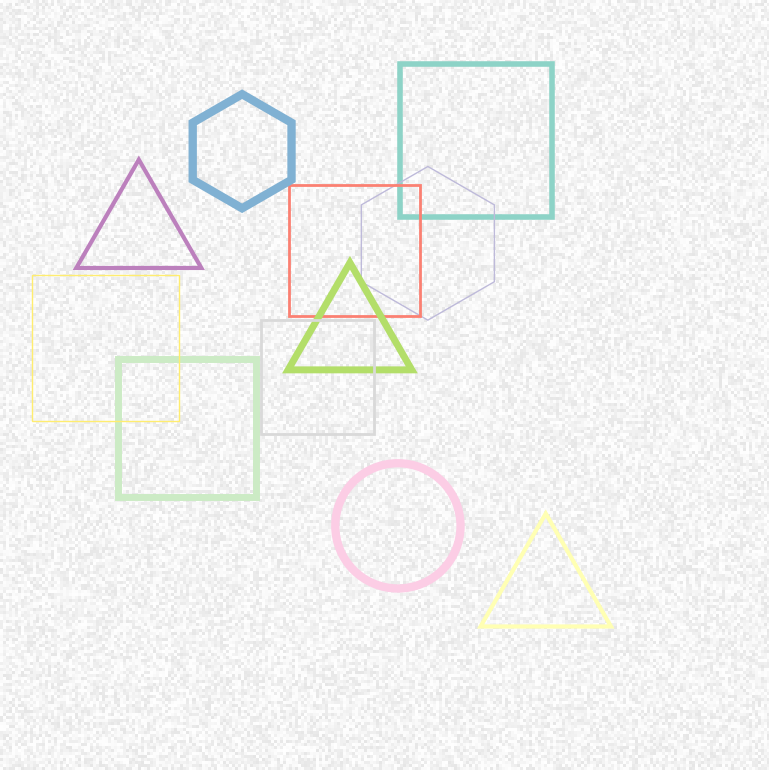[{"shape": "square", "thickness": 2, "radius": 0.5, "center": [0.618, 0.818]}, {"shape": "triangle", "thickness": 1.5, "radius": 0.49, "center": [0.709, 0.235]}, {"shape": "hexagon", "thickness": 0.5, "radius": 0.5, "center": [0.556, 0.684]}, {"shape": "square", "thickness": 1, "radius": 0.43, "center": [0.461, 0.674]}, {"shape": "hexagon", "thickness": 3, "radius": 0.37, "center": [0.314, 0.804]}, {"shape": "triangle", "thickness": 2.5, "radius": 0.46, "center": [0.454, 0.566]}, {"shape": "circle", "thickness": 3, "radius": 0.41, "center": [0.517, 0.317]}, {"shape": "square", "thickness": 1, "radius": 0.37, "center": [0.412, 0.511]}, {"shape": "triangle", "thickness": 1.5, "radius": 0.47, "center": [0.18, 0.699]}, {"shape": "square", "thickness": 2.5, "radius": 0.45, "center": [0.243, 0.444]}, {"shape": "square", "thickness": 0.5, "radius": 0.48, "center": [0.137, 0.548]}]